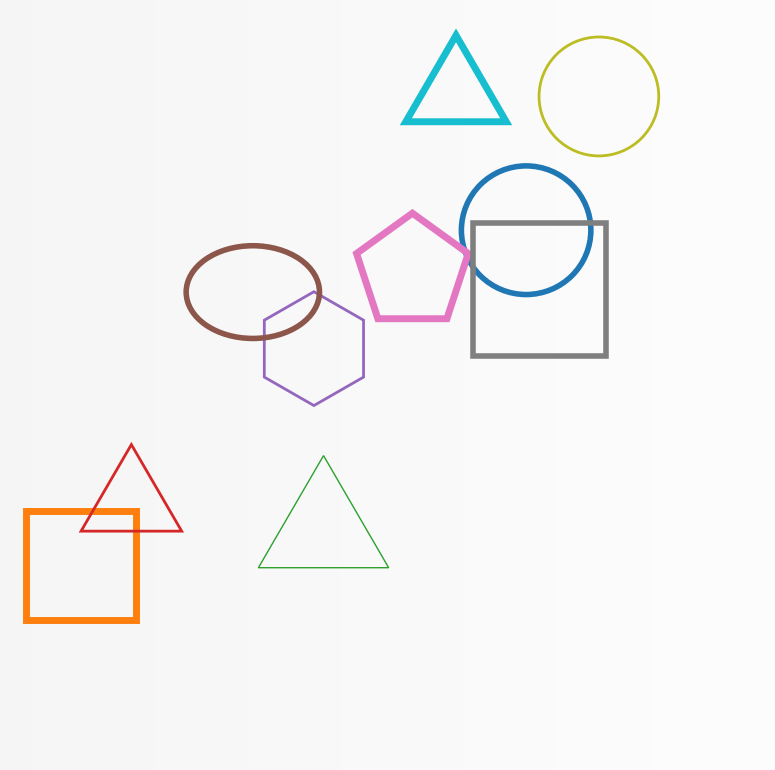[{"shape": "circle", "thickness": 2, "radius": 0.42, "center": [0.679, 0.701]}, {"shape": "square", "thickness": 2.5, "radius": 0.36, "center": [0.105, 0.265]}, {"shape": "triangle", "thickness": 0.5, "radius": 0.49, "center": [0.417, 0.311]}, {"shape": "triangle", "thickness": 1, "radius": 0.37, "center": [0.17, 0.348]}, {"shape": "hexagon", "thickness": 1, "radius": 0.37, "center": [0.405, 0.547]}, {"shape": "oval", "thickness": 2, "radius": 0.43, "center": [0.326, 0.621]}, {"shape": "pentagon", "thickness": 2.5, "radius": 0.38, "center": [0.532, 0.647]}, {"shape": "square", "thickness": 2, "radius": 0.43, "center": [0.696, 0.624]}, {"shape": "circle", "thickness": 1, "radius": 0.39, "center": [0.773, 0.875]}, {"shape": "triangle", "thickness": 2.5, "radius": 0.37, "center": [0.588, 0.879]}]